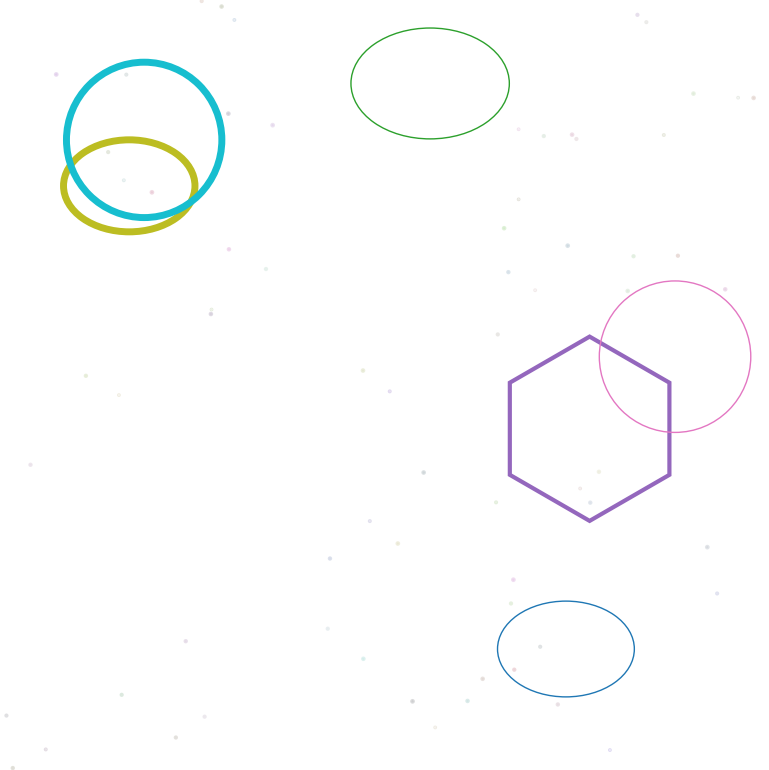[{"shape": "oval", "thickness": 0.5, "radius": 0.44, "center": [0.735, 0.157]}, {"shape": "oval", "thickness": 0.5, "radius": 0.51, "center": [0.559, 0.892]}, {"shape": "hexagon", "thickness": 1.5, "radius": 0.6, "center": [0.766, 0.443]}, {"shape": "circle", "thickness": 0.5, "radius": 0.49, "center": [0.877, 0.537]}, {"shape": "oval", "thickness": 2.5, "radius": 0.43, "center": [0.168, 0.759]}, {"shape": "circle", "thickness": 2.5, "radius": 0.5, "center": [0.187, 0.818]}]